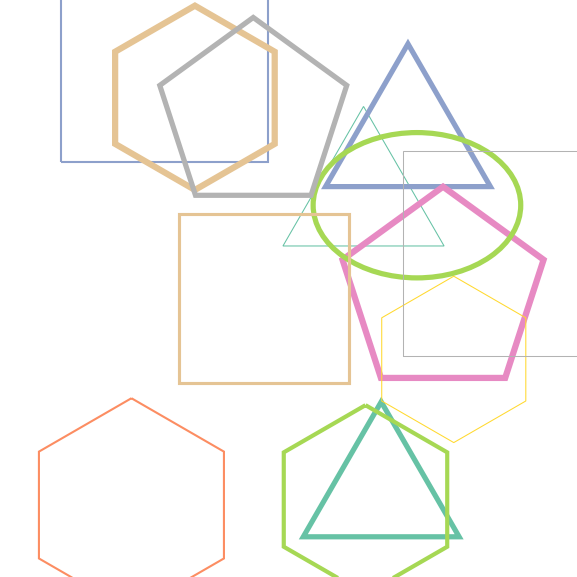[{"shape": "triangle", "thickness": 0.5, "radius": 0.81, "center": [0.629, 0.654]}, {"shape": "triangle", "thickness": 2.5, "radius": 0.78, "center": [0.66, 0.148]}, {"shape": "hexagon", "thickness": 1, "radius": 0.92, "center": [0.228, 0.125]}, {"shape": "square", "thickness": 1, "radius": 0.9, "center": [0.284, 0.898]}, {"shape": "triangle", "thickness": 2.5, "radius": 0.82, "center": [0.706, 0.758]}, {"shape": "pentagon", "thickness": 3, "radius": 0.92, "center": [0.767, 0.493]}, {"shape": "hexagon", "thickness": 2, "radius": 0.82, "center": [0.633, 0.134]}, {"shape": "oval", "thickness": 2.5, "radius": 0.9, "center": [0.722, 0.644]}, {"shape": "hexagon", "thickness": 0.5, "radius": 0.72, "center": [0.786, 0.377]}, {"shape": "square", "thickness": 1.5, "radius": 0.73, "center": [0.457, 0.482]}, {"shape": "hexagon", "thickness": 3, "radius": 0.8, "center": [0.338, 0.83]}, {"shape": "square", "thickness": 0.5, "radius": 0.88, "center": [0.875, 0.56]}, {"shape": "pentagon", "thickness": 2.5, "radius": 0.85, "center": [0.439, 0.799]}]